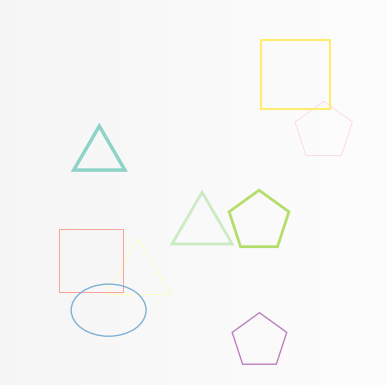[{"shape": "triangle", "thickness": 2.5, "radius": 0.38, "center": [0.256, 0.596]}, {"shape": "triangle", "thickness": 0.5, "radius": 0.49, "center": [0.358, 0.283]}, {"shape": "square", "thickness": 0.5, "radius": 0.42, "center": [0.236, 0.323]}, {"shape": "oval", "thickness": 1, "radius": 0.48, "center": [0.28, 0.194]}, {"shape": "pentagon", "thickness": 2, "radius": 0.41, "center": [0.668, 0.425]}, {"shape": "pentagon", "thickness": 0.5, "radius": 0.39, "center": [0.835, 0.659]}, {"shape": "pentagon", "thickness": 1, "radius": 0.37, "center": [0.67, 0.114]}, {"shape": "triangle", "thickness": 2, "radius": 0.45, "center": [0.522, 0.411]}, {"shape": "square", "thickness": 1.5, "radius": 0.45, "center": [0.762, 0.806]}]